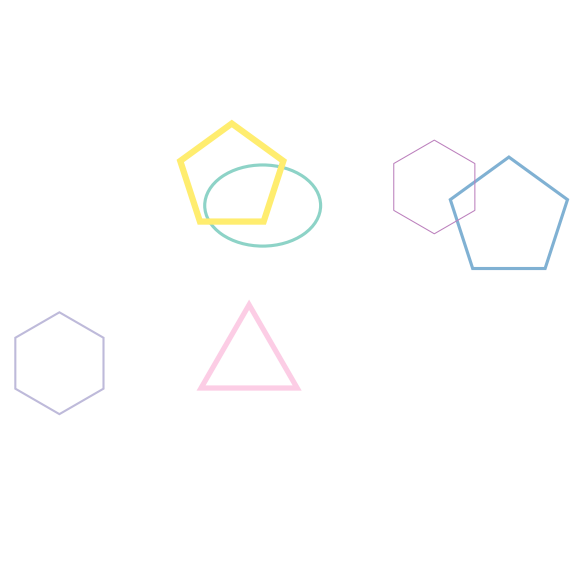[{"shape": "oval", "thickness": 1.5, "radius": 0.5, "center": [0.455, 0.643]}, {"shape": "hexagon", "thickness": 1, "radius": 0.44, "center": [0.103, 0.37]}, {"shape": "pentagon", "thickness": 1.5, "radius": 0.53, "center": [0.881, 0.62]}, {"shape": "triangle", "thickness": 2.5, "radius": 0.48, "center": [0.431, 0.375]}, {"shape": "hexagon", "thickness": 0.5, "radius": 0.41, "center": [0.752, 0.675]}, {"shape": "pentagon", "thickness": 3, "radius": 0.47, "center": [0.401, 0.691]}]